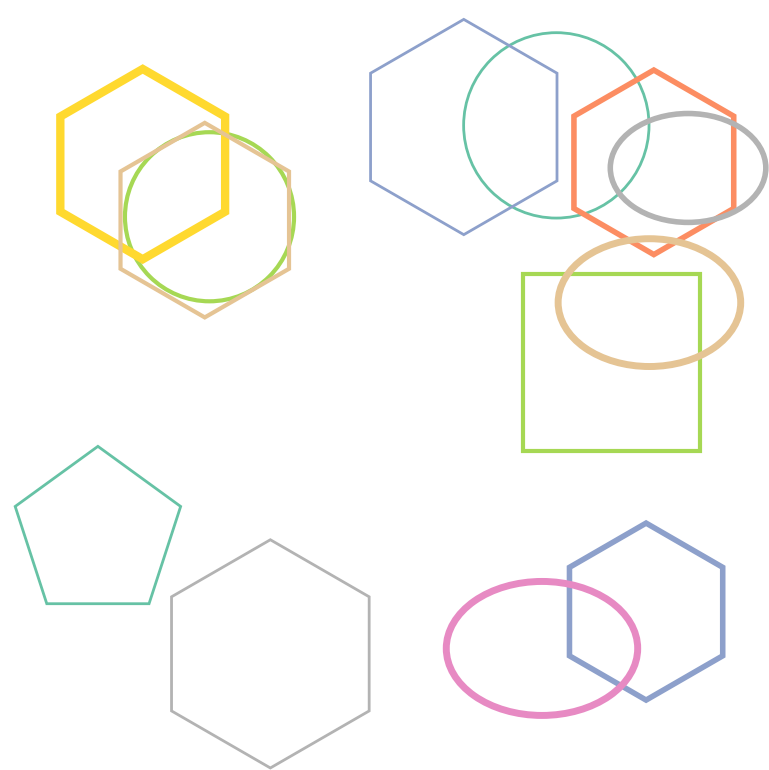[{"shape": "pentagon", "thickness": 1, "radius": 0.56, "center": [0.127, 0.307]}, {"shape": "circle", "thickness": 1, "radius": 0.6, "center": [0.723, 0.837]}, {"shape": "hexagon", "thickness": 2, "radius": 0.6, "center": [0.849, 0.789]}, {"shape": "hexagon", "thickness": 2, "radius": 0.57, "center": [0.839, 0.206]}, {"shape": "hexagon", "thickness": 1, "radius": 0.7, "center": [0.602, 0.835]}, {"shape": "oval", "thickness": 2.5, "radius": 0.62, "center": [0.704, 0.158]}, {"shape": "square", "thickness": 1.5, "radius": 0.58, "center": [0.794, 0.529]}, {"shape": "circle", "thickness": 1.5, "radius": 0.55, "center": [0.272, 0.719]}, {"shape": "hexagon", "thickness": 3, "radius": 0.62, "center": [0.185, 0.787]}, {"shape": "hexagon", "thickness": 1.5, "radius": 0.63, "center": [0.266, 0.714]}, {"shape": "oval", "thickness": 2.5, "radius": 0.59, "center": [0.843, 0.607]}, {"shape": "oval", "thickness": 2, "radius": 0.51, "center": [0.894, 0.782]}, {"shape": "hexagon", "thickness": 1, "radius": 0.74, "center": [0.351, 0.151]}]